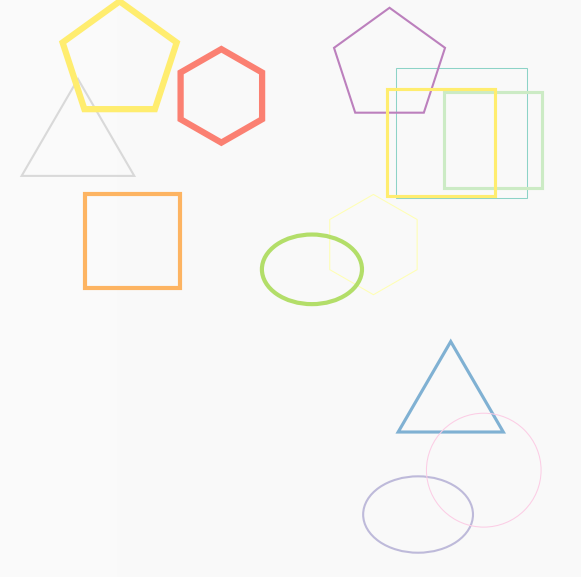[{"shape": "square", "thickness": 0.5, "radius": 0.57, "center": [0.794, 0.769]}, {"shape": "hexagon", "thickness": 0.5, "radius": 0.43, "center": [0.642, 0.576]}, {"shape": "oval", "thickness": 1, "radius": 0.47, "center": [0.719, 0.108]}, {"shape": "hexagon", "thickness": 3, "radius": 0.4, "center": [0.381, 0.833]}, {"shape": "triangle", "thickness": 1.5, "radius": 0.52, "center": [0.775, 0.303]}, {"shape": "square", "thickness": 2, "radius": 0.41, "center": [0.228, 0.582]}, {"shape": "oval", "thickness": 2, "radius": 0.43, "center": [0.537, 0.533]}, {"shape": "circle", "thickness": 0.5, "radius": 0.49, "center": [0.832, 0.185]}, {"shape": "triangle", "thickness": 1, "radius": 0.56, "center": [0.134, 0.75]}, {"shape": "pentagon", "thickness": 1, "radius": 0.5, "center": [0.67, 0.885]}, {"shape": "square", "thickness": 1.5, "radius": 0.42, "center": [0.848, 0.757]}, {"shape": "square", "thickness": 1.5, "radius": 0.46, "center": [0.759, 0.752]}, {"shape": "pentagon", "thickness": 3, "radius": 0.52, "center": [0.206, 0.894]}]